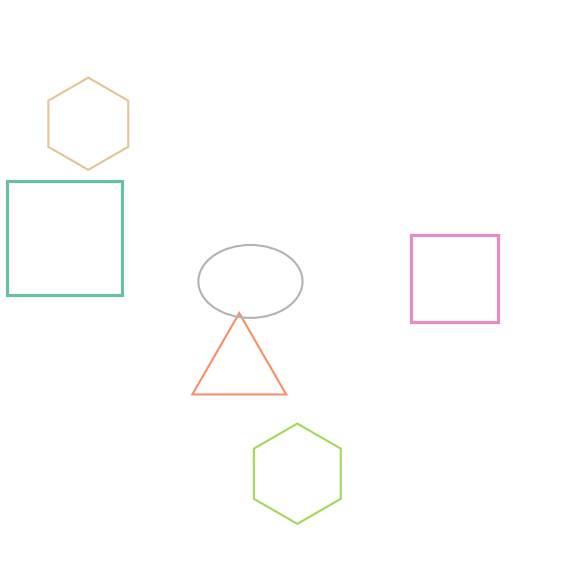[{"shape": "square", "thickness": 1.5, "radius": 0.5, "center": [0.111, 0.587]}, {"shape": "triangle", "thickness": 1, "radius": 0.47, "center": [0.414, 0.363]}, {"shape": "square", "thickness": 1.5, "radius": 0.38, "center": [0.788, 0.517]}, {"shape": "hexagon", "thickness": 1, "radius": 0.43, "center": [0.515, 0.179]}, {"shape": "hexagon", "thickness": 1, "radius": 0.4, "center": [0.153, 0.785]}, {"shape": "oval", "thickness": 1, "radius": 0.45, "center": [0.434, 0.512]}]